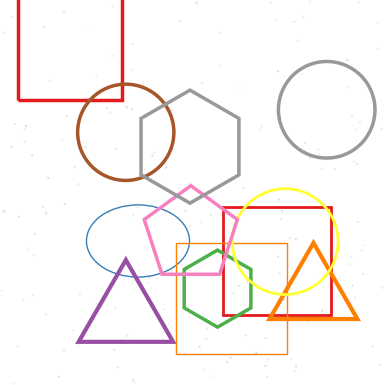[{"shape": "square", "thickness": 2, "radius": 0.7, "center": [0.719, 0.322]}, {"shape": "square", "thickness": 2.5, "radius": 0.68, "center": [0.182, 0.877]}, {"shape": "oval", "thickness": 1, "radius": 0.67, "center": [0.358, 0.374]}, {"shape": "hexagon", "thickness": 2.5, "radius": 0.5, "center": [0.565, 0.25]}, {"shape": "triangle", "thickness": 3, "radius": 0.71, "center": [0.327, 0.183]}, {"shape": "triangle", "thickness": 3, "radius": 0.66, "center": [0.814, 0.237]}, {"shape": "square", "thickness": 1, "radius": 0.73, "center": [0.601, 0.225]}, {"shape": "circle", "thickness": 2, "radius": 0.69, "center": [0.741, 0.372]}, {"shape": "circle", "thickness": 2.5, "radius": 0.62, "center": [0.327, 0.656]}, {"shape": "pentagon", "thickness": 2.5, "radius": 0.64, "center": [0.496, 0.39]}, {"shape": "hexagon", "thickness": 2.5, "radius": 0.73, "center": [0.493, 0.619]}, {"shape": "circle", "thickness": 2.5, "radius": 0.63, "center": [0.849, 0.715]}]